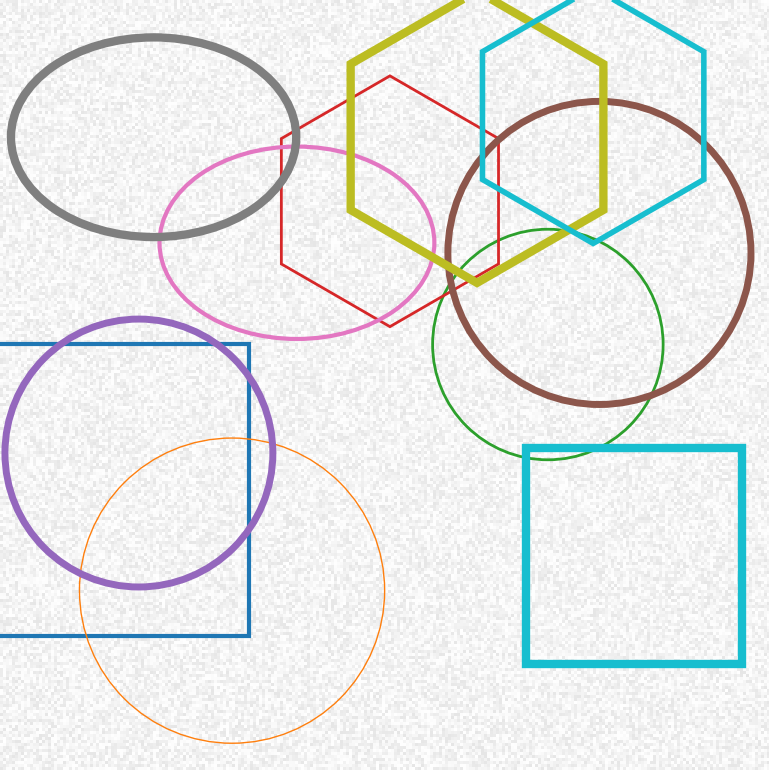[{"shape": "square", "thickness": 1.5, "radius": 0.95, "center": [0.134, 0.364]}, {"shape": "circle", "thickness": 0.5, "radius": 0.99, "center": [0.301, 0.233]}, {"shape": "circle", "thickness": 1, "radius": 0.75, "center": [0.712, 0.553]}, {"shape": "hexagon", "thickness": 1, "radius": 0.81, "center": [0.506, 0.739]}, {"shape": "circle", "thickness": 2.5, "radius": 0.87, "center": [0.18, 0.412]}, {"shape": "circle", "thickness": 2.5, "radius": 0.98, "center": [0.778, 0.672]}, {"shape": "oval", "thickness": 1.5, "radius": 0.89, "center": [0.386, 0.685]}, {"shape": "oval", "thickness": 3, "radius": 0.93, "center": [0.199, 0.822]}, {"shape": "hexagon", "thickness": 3, "radius": 0.95, "center": [0.62, 0.822]}, {"shape": "square", "thickness": 3, "radius": 0.7, "center": [0.823, 0.277]}, {"shape": "hexagon", "thickness": 2, "radius": 0.83, "center": [0.77, 0.85]}]